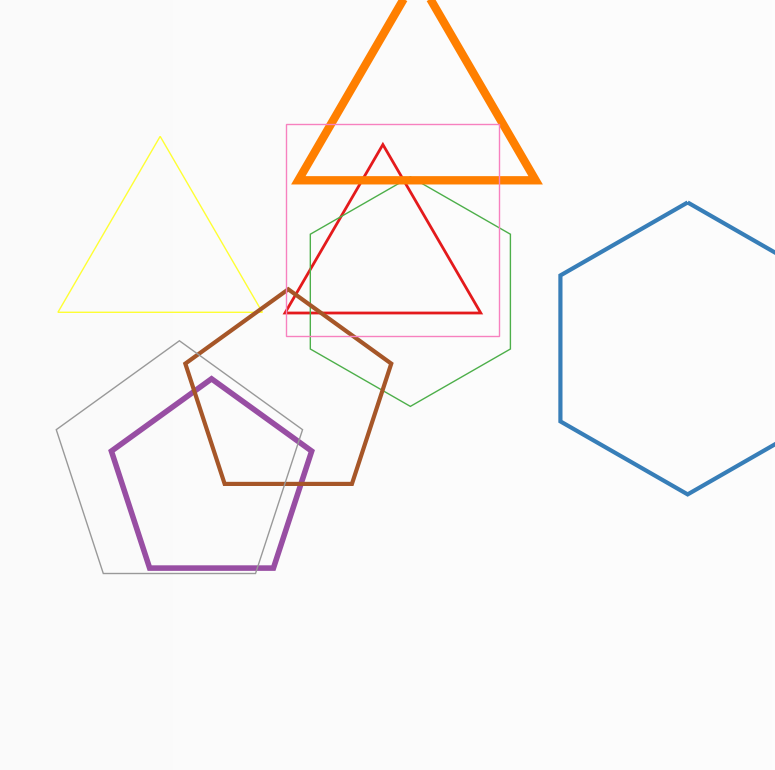[{"shape": "triangle", "thickness": 1, "radius": 0.73, "center": [0.494, 0.666]}, {"shape": "hexagon", "thickness": 1.5, "radius": 0.95, "center": [0.887, 0.548]}, {"shape": "hexagon", "thickness": 0.5, "radius": 0.75, "center": [0.529, 0.621]}, {"shape": "pentagon", "thickness": 2, "radius": 0.68, "center": [0.273, 0.372]}, {"shape": "triangle", "thickness": 3, "radius": 0.88, "center": [0.538, 0.854]}, {"shape": "triangle", "thickness": 0.5, "radius": 0.76, "center": [0.207, 0.671]}, {"shape": "pentagon", "thickness": 1.5, "radius": 0.7, "center": [0.372, 0.485]}, {"shape": "square", "thickness": 0.5, "radius": 0.69, "center": [0.506, 0.702]}, {"shape": "pentagon", "thickness": 0.5, "radius": 0.84, "center": [0.231, 0.39]}]